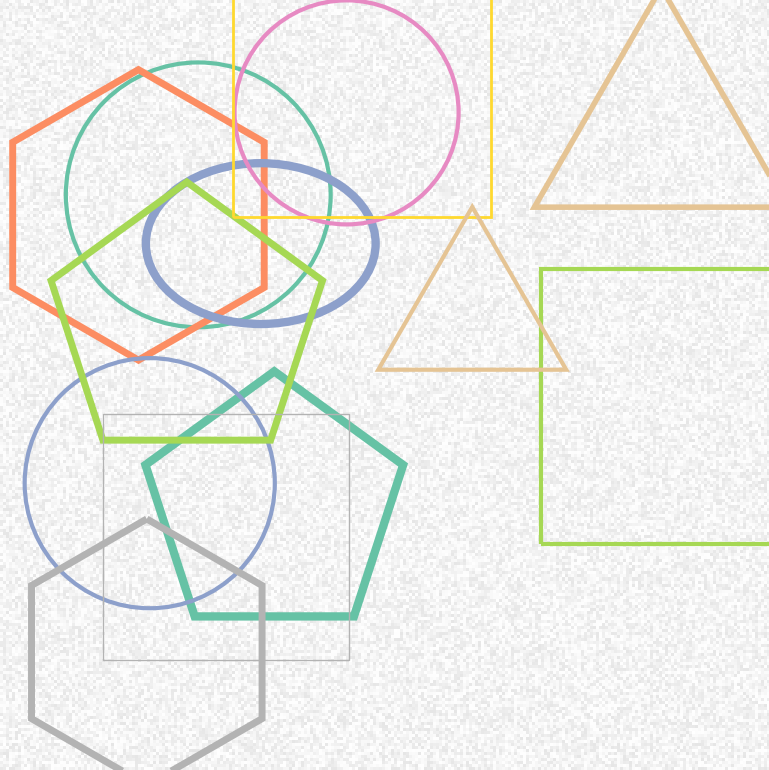[{"shape": "circle", "thickness": 1.5, "radius": 0.86, "center": [0.257, 0.747]}, {"shape": "pentagon", "thickness": 3, "radius": 0.88, "center": [0.356, 0.342]}, {"shape": "hexagon", "thickness": 2.5, "radius": 0.94, "center": [0.18, 0.721]}, {"shape": "circle", "thickness": 1.5, "radius": 0.81, "center": [0.194, 0.373]}, {"shape": "oval", "thickness": 3, "radius": 0.75, "center": [0.339, 0.684]}, {"shape": "circle", "thickness": 1.5, "radius": 0.73, "center": [0.45, 0.854]}, {"shape": "pentagon", "thickness": 2.5, "radius": 0.93, "center": [0.243, 0.578]}, {"shape": "square", "thickness": 1.5, "radius": 0.89, "center": [0.881, 0.472]}, {"shape": "square", "thickness": 1, "radius": 0.83, "center": [0.47, 0.885]}, {"shape": "triangle", "thickness": 1.5, "radius": 0.7, "center": [0.613, 0.59]}, {"shape": "triangle", "thickness": 2, "radius": 0.95, "center": [0.859, 0.826]}, {"shape": "square", "thickness": 0.5, "radius": 0.8, "center": [0.293, 0.303]}, {"shape": "hexagon", "thickness": 2.5, "radius": 0.86, "center": [0.191, 0.153]}]